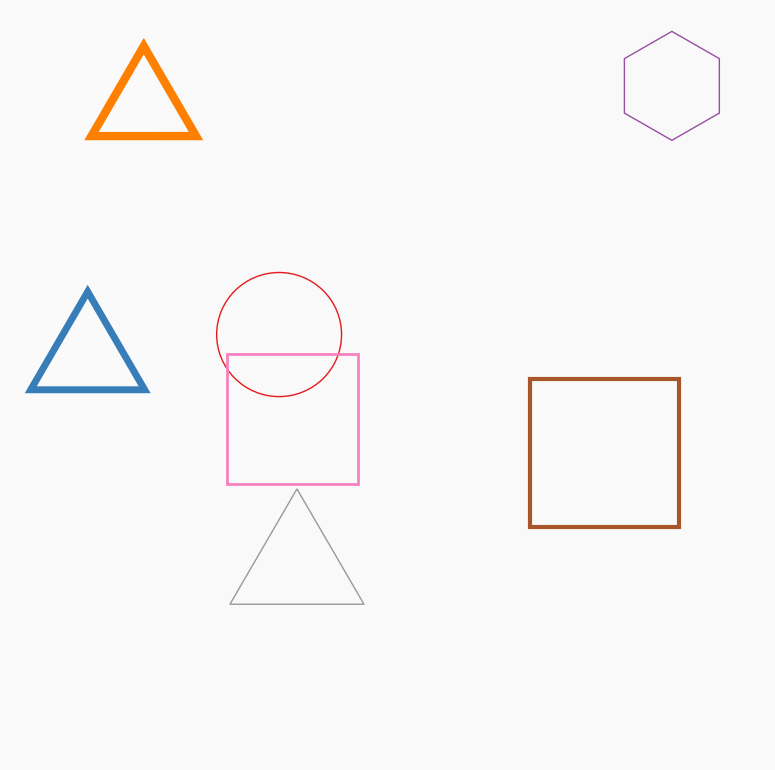[{"shape": "circle", "thickness": 0.5, "radius": 0.4, "center": [0.36, 0.566]}, {"shape": "triangle", "thickness": 2.5, "radius": 0.42, "center": [0.113, 0.536]}, {"shape": "hexagon", "thickness": 0.5, "radius": 0.35, "center": [0.867, 0.889]}, {"shape": "triangle", "thickness": 3, "radius": 0.39, "center": [0.186, 0.862]}, {"shape": "square", "thickness": 1.5, "radius": 0.48, "center": [0.78, 0.412]}, {"shape": "square", "thickness": 1, "radius": 0.42, "center": [0.378, 0.456]}, {"shape": "triangle", "thickness": 0.5, "radius": 0.5, "center": [0.383, 0.265]}]